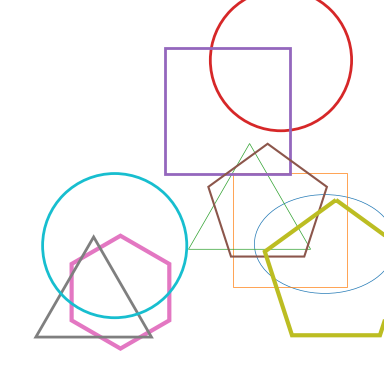[{"shape": "oval", "thickness": 0.5, "radius": 0.92, "center": [0.844, 0.366]}, {"shape": "square", "thickness": 0.5, "radius": 0.74, "center": [0.752, 0.402]}, {"shape": "triangle", "thickness": 0.5, "radius": 0.92, "center": [0.648, 0.444]}, {"shape": "circle", "thickness": 2, "radius": 0.92, "center": [0.73, 0.844]}, {"shape": "square", "thickness": 2, "radius": 0.82, "center": [0.591, 0.711]}, {"shape": "pentagon", "thickness": 1.5, "radius": 0.81, "center": [0.695, 0.465]}, {"shape": "hexagon", "thickness": 3, "radius": 0.73, "center": [0.313, 0.241]}, {"shape": "triangle", "thickness": 2, "radius": 0.87, "center": [0.243, 0.211]}, {"shape": "pentagon", "thickness": 3, "radius": 0.97, "center": [0.873, 0.286]}, {"shape": "circle", "thickness": 2, "radius": 0.94, "center": [0.298, 0.362]}]